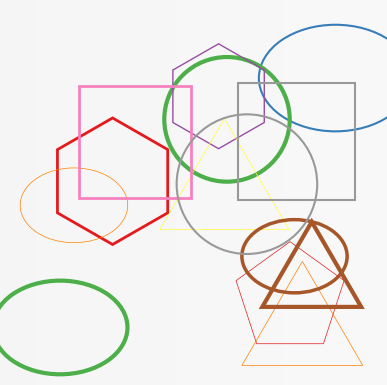[{"shape": "hexagon", "thickness": 2, "radius": 0.82, "center": [0.291, 0.529]}, {"shape": "pentagon", "thickness": 0.5, "radius": 0.73, "center": [0.749, 0.226]}, {"shape": "oval", "thickness": 1.5, "radius": 0.99, "center": [0.866, 0.797]}, {"shape": "circle", "thickness": 3, "radius": 0.81, "center": [0.586, 0.69]}, {"shape": "oval", "thickness": 3, "radius": 0.87, "center": [0.155, 0.149]}, {"shape": "hexagon", "thickness": 1, "radius": 0.68, "center": [0.564, 0.75]}, {"shape": "oval", "thickness": 0.5, "radius": 0.69, "center": [0.191, 0.467]}, {"shape": "triangle", "thickness": 0.5, "radius": 0.9, "center": [0.78, 0.141]}, {"shape": "triangle", "thickness": 0.5, "radius": 0.96, "center": [0.579, 0.5]}, {"shape": "triangle", "thickness": 3, "radius": 0.74, "center": [0.805, 0.277]}, {"shape": "oval", "thickness": 2.5, "radius": 0.68, "center": [0.76, 0.334]}, {"shape": "square", "thickness": 2, "radius": 0.73, "center": [0.348, 0.63]}, {"shape": "square", "thickness": 1.5, "radius": 0.76, "center": [0.765, 0.631]}, {"shape": "circle", "thickness": 1.5, "radius": 0.91, "center": [0.637, 0.522]}]